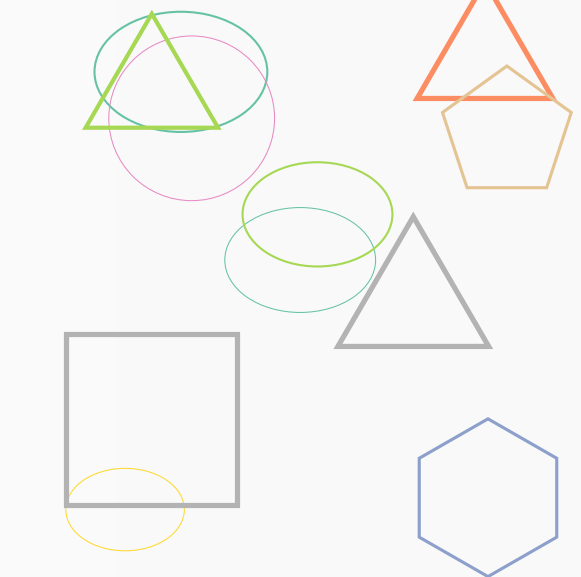[{"shape": "oval", "thickness": 0.5, "radius": 0.65, "center": [0.516, 0.549]}, {"shape": "oval", "thickness": 1, "radius": 0.74, "center": [0.311, 0.875]}, {"shape": "triangle", "thickness": 2.5, "radius": 0.67, "center": [0.834, 0.896]}, {"shape": "hexagon", "thickness": 1.5, "radius": 0.68, "center": [0.84, 0.137]}, {"shape": "circle", "thickness": 0.5, "radius": 0.71, "center": [0.33, 0.794]}, {"shape": "triangle", "thickness": 2, "radius": 0.66, "center": [0.261, 0.844]}, {"shape": "oval", "thickness": 1, "radius": 0.64, "center": [0.546, 0.628]}, {"shape": "oval", "thickness": 0.5, "radius": 0.51, "center": [0.215, 0.117]}, {"shape": "pentagon", "thickness": 1.5, "radius": 0.58, "center": [0.872, 0.768]}, {"shape": "triangle", "thickness": 2.5, "radius": 0.75, "center": [0.711, 0.474]}, {"shape": "square", "thickness": 2.5, "radius": 0.74, "center": [0.26, 0.273]}]